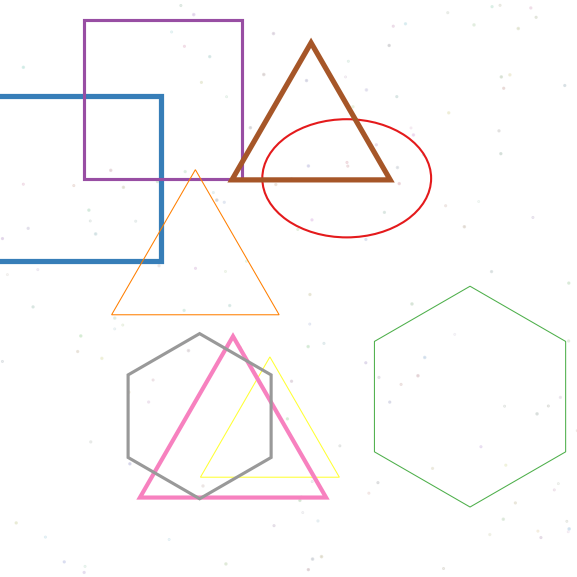[{"shape": "oval", "thickness": 1, "radius": 0.73, "center": [0.6, 0.69]}, {"shape": "square", "thickness": 2.5, "radius": 0.72, "center": [0.135, 0.69]}, {"shape": "hexagon", "thickness": 0.5, "radius": 0.96, "center": [0.814, 0.312]}, {"shape": "square", "thickness": 1.5, "radius": 0.69, "center": [0.283, 0.827]}, {"shape": "triangle", "thickness": 0.5, "radius": 0.84, "center": [0.338, 0.538]}, {"shape": "triangle", "thickness": 0.5, "radius": 0.69, "center": [0.467, 0.242]}, {"shape": "triangle", "thickness": 2.5, "radius": 0.79, "center": [0.539, 0.767]}, {"shape": "triangle", "thickness": 2, "radius": 0.93, "center": [0.403, 0.231]}, {"shape": "hexagon", "thickness": 1.5, "radius": 0.71, "center": [0.346, 0.278]}]